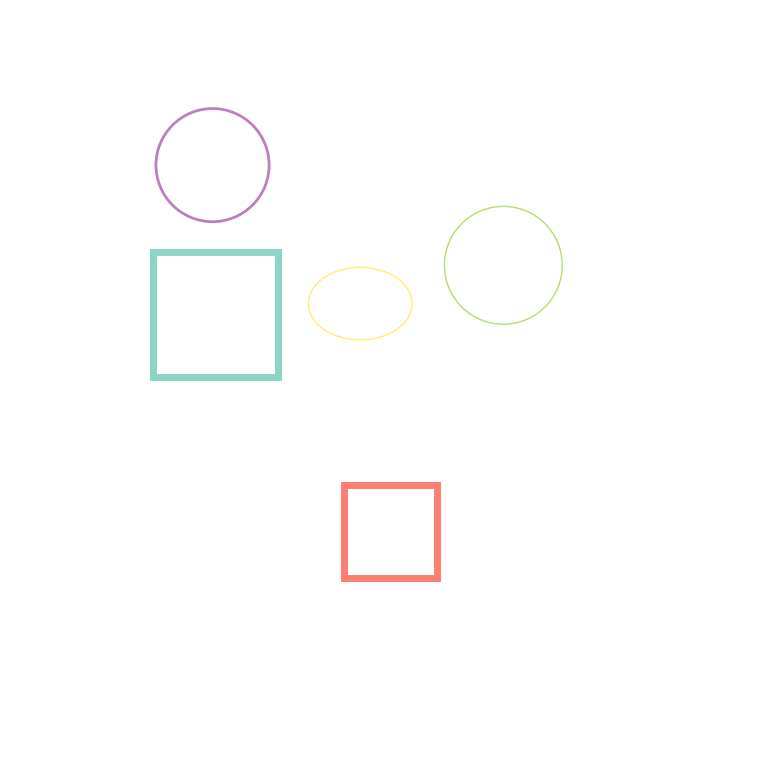[{"shape": "square", "thickness": 2.5, "radius": 0.41, "center": [0.28, 0.592]}, {"shape": "square", "thickness": 2.5, "radius": 0.3, "center": [0.507, 0.31]}, {"shape": "circle", "thickness": 0.5, "radius": 0.38, "center": [0.654, 0.655]}, {"shape": "circle", "thickness": 1, "radius": 0.37, "center": [0.276, 0.786]}, {"shape": "oval", "thickness": 0.5, "radius": 0.34, "center": [0.468, 0.606]}]